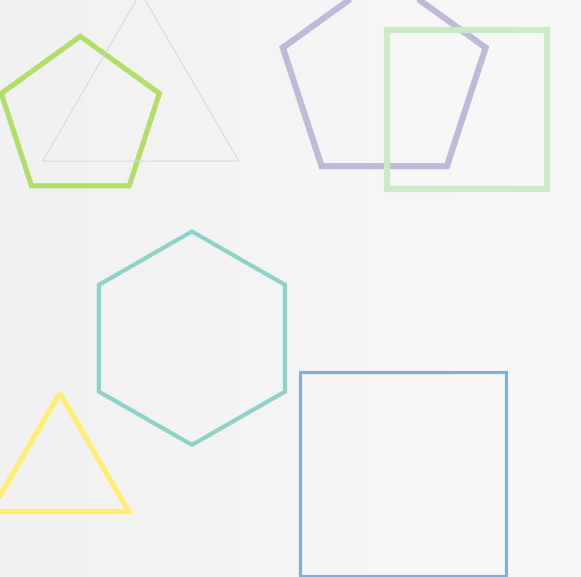[{"shape": "hexagon", "thickness": 2, "radius": 0.92, "center": [0.33, 0.414]}, {"shape": "pentagon", "thickness": 3, "radius": 0.92, "center": [0.661, 0.86]}, {"shape": "square", "thickness": 1.5, "radius": 0.89, "center": [0.693, 0.178]}, {"shape": "pentagon", "thickness": 2.5, "radius": 0.72, "center": [0.138, 0.793]}, {"shape": "triangle", "thickness": 0.5, "radius": 0.97, "center": [0.242, 0.818]}, {"shape": "square", "thickness": 3, "radius": 0.69, "center": [0.803, 0.809]}, {"shape": "triangle", "thickness": 2.5, "radius": 0.68, "center": [0.103, 0.182]}]